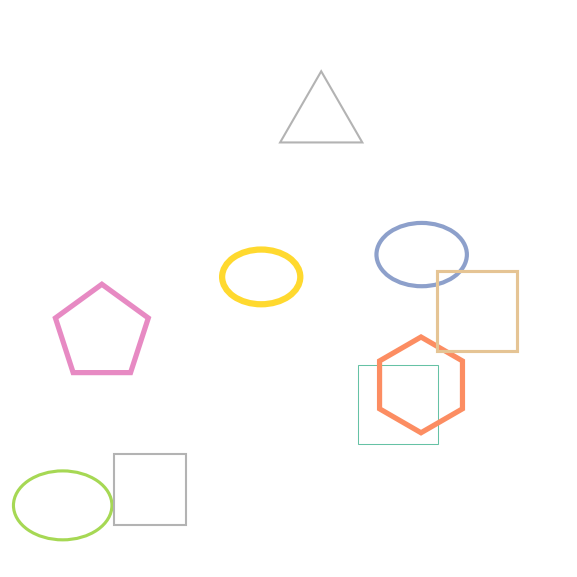[{"shape": "square", "thickness": 0.5, "radius": 0.35, "center": [0.689, 0.299]}, {"shape": "hexagon", "thickness": 2.5, "radius": 0.41, "center": [0.729, 0.333]}, {"shape": "oval", "thickness": 2, "radius": 0.39, "center": [0.73, 0.558]}, {"shape": "pentagon", "thickness": 2.5, "radius": 0.42, "center": [0.176, 0.422]}, {"shape": "oval", "thickness": 1.5, "radius": 0.43, "center": [0.109, 0.124]}, {"shape": "oval", "thickness": 3, "radius": 0.34, "center": [0.452, 0.52]}, {"shape": "square", "thickness": 1.5, "radius": 0.35, "center": [0.826, 0.461]}, {"shape": "triangle", "thickness": 1, "radius": 0.41, "center": [0.556, 0.794]}, {"shape": "square", "thickness": 1, "radius": 0.31, "center": [0.259, 0.151]}]